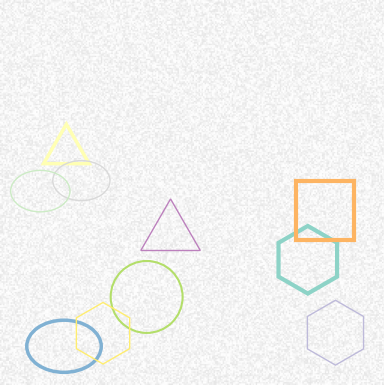[{"shape": "hexagon", "thickness": 3, "radius": 0.44, "center": [0.799, 0.325]}, {"shape": "triangle", "thickness": 2.5, "radius": 0.34, "center": [0.172, 0.609]}, {"shape": "hexagon", "thickness": 1, "radius": 0.42, "center": [0.871, 0.136]}, {"shape": "oval", "thickness": 2.5, "radius": 0.48, "center": [0.166, 0.101]}, {"shape": "square", "thickness": 3, "radius": 0.38, "center": [0.844, 0.453]}, {"shape": "circle", "thickness": 1.5, "radius": 0.47, "center": [0.381, 0.229]}, {"shape": "oval", "thickness": 1, "radius": 0.37, "center": [0.211, 0.531]}, {"shape": "triangle", "thickness": 1, "radius": 0.45, "center": [0.443, 0.394]}, {"shape": "oval", "thickness": 1, "radius": 0.39, "center": [0.105, 0.504]}, {"shape": "hexagon", "thickness": 1, "radius": 0.4, "center": [0.268, 0.134]}]